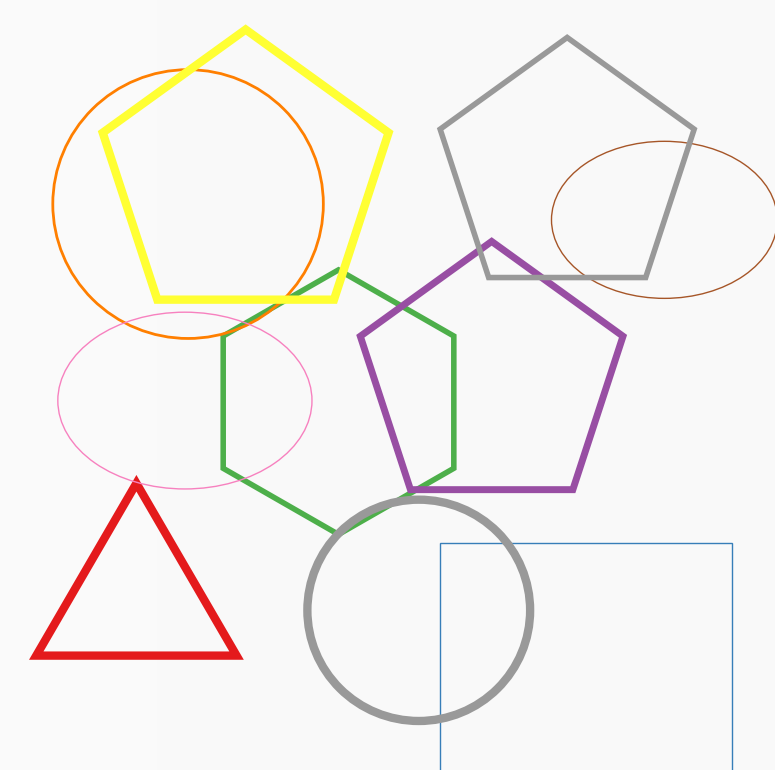[{"shape": "triangle", "thickness": 3, "radius": 0.75, "center": [0.176, 0.223]}, {"shape": "square", "thickness": 0.5, "radius": 0.94, "center": [0.756, 0.105]}, {"shape": "hexagon", "thickness": 2, "radius": 0.86, "center": [0.437, 0.478]}, {"shape": "pentagon", "thickness": 2.5, "radius": 0.89, "center": [0.634, 0.508]}, {"shape": "circle", "thickness": 1, "radius": 0.87, "center": [0.243, 0.735]}, {"shape": "pentagon", "thickness": 3, "radius": 0.97, "center": [0.317, 0.768]}, {"shape": "oval", "thickness": 0.5, "radius": 0.73, "center": [0.857, 0.714]}, {"shape": "oval", "thickness": 0.5, "radius": 0.82, "center": [0.239, 0.48]}, {"shape": "circle", "thickness": 3, "radius": 0.72, "center": [0.54, 0.207]}, {"shape": "pentagon", "thickness": 2, "radius": 0.86, "center": [0.732, 0.779]}]